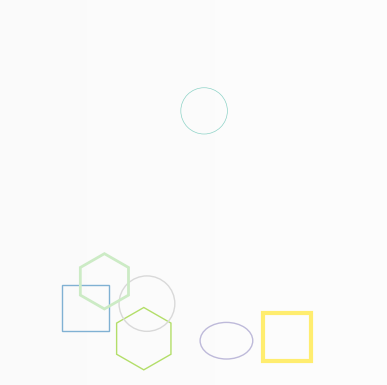[{"shape": "circle", "thickness": 0.5, "radius": 0.3, "center": [0.527, 0.712]}, {"shape": "oval", "thickness": 1, "radius": 0.34, "center": [0.584, 0.115]}, {"shape": "square", "thickness": 1, "radius": 0.3, "center": [0.221, 0.201]}, {"shape": "hexagon", "thickness": 1, "radius": 0.4, "center": [0.371, 0.12]}, {"shape": "circle", "thickness": 1, "radius": 0.36, "center": [0.379, 0.211]}, {"shape": "hexagon", "thickness": 2, "radius": 0.36, "center": [0.269, 0.269]}, {"shape": "square", "thickness": 3, "radius": 0.31, "center": [0.741, 0.124]}]